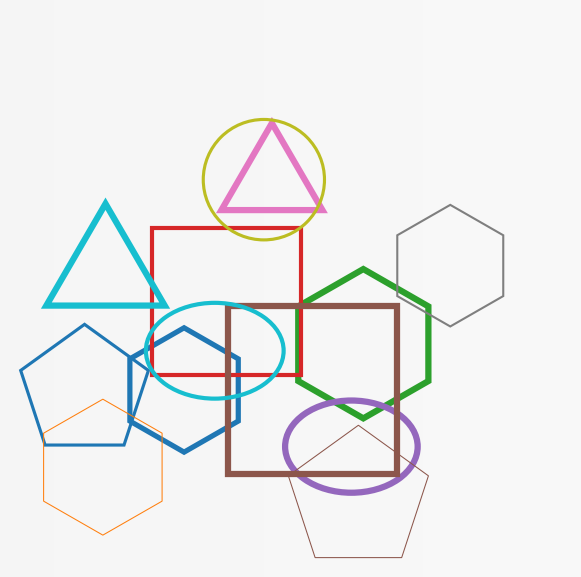[{"shape": "pentagon", "thickness": 1.5, "radius": 0.58, "center": [0.145, 0.322]}, {"shape": "hexagon", "thickness": 2.5, "radius": 0.54, "center": [0.317, 0.324]}, {"shape": "hexagon", "thickness": 0.5, "radius": 0.59, "center": [0.177, 0.19]}, {"shape": "hexagon", "thickness": 3, "radius": 0.65, "center": [0.625, 0.404]}, {"shape": "square", "thickness": 2, "radius": 0.64, "center": [0.39, 0.477]}, {"shape": "oval", "thickness": 3, "radius": 0.57, "center": [0.605, 0.226]}, {"shape": "pentagon", "thickness": 0.5, "radius": 0.63, "center": [0.617, 0.136]}, {"shape": "square", "thickness": 3, "radius": 0.73, "center": [0.537, 0.324]}, {"shape": "triangle", "thickness": 3, "radius": 0.5, "center": [0.468, 0.686]}, {"shape": "hexagon", "thickness": 1, "radius": 0.53, "center": [0.775, 0.539]}, {"shape": "circle", "thickness": 1.5, "radius": 0.52, "center": [0.454, 0.688]}, {"shape": "triangle", "thickness": 3, "radius": 0.59, "center": [0.182, 0.529]}, {"shape": "oval", "thickness": 2, "radius": 0.59, "center": [0.369, 0.392]}]